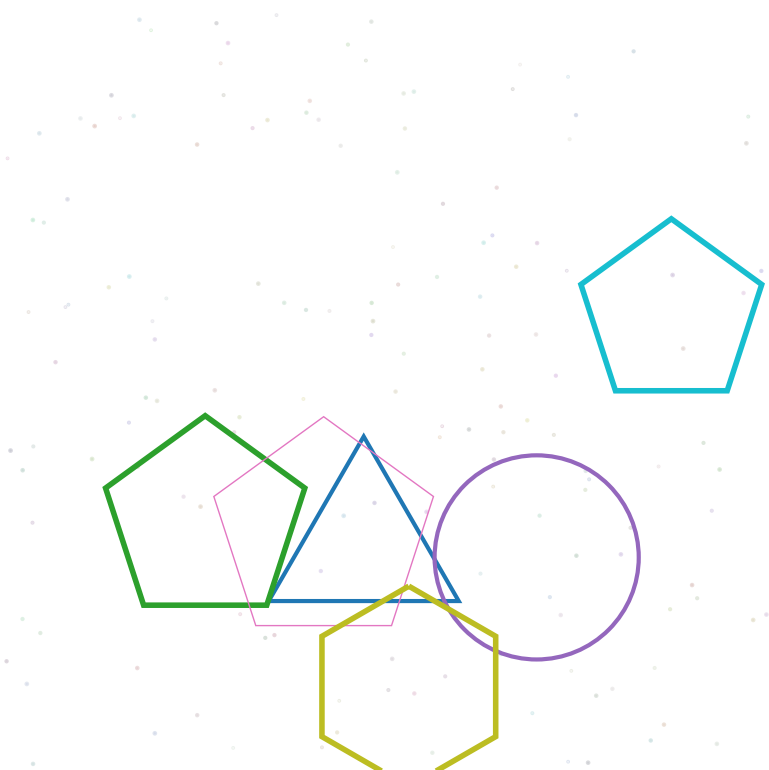[{"shape": "triangle", "thickness": 1.5, "radius": 0.71, "center": [0.472, 0.291]}, {"shape": "pentagon", "thickness": 2, "radius": 0.68, "center": [0.266, 0.324]}, {"shape": "circle", "thickness": 1.5, "radius": 0.66, "center": [0.697, 0.276]}, {"shape": "pentagon", "thickness": 0.5, "radius": 0.75, "center": [0.42, 0.309]}, {"shape": "hexagon", "thickness": 2, "radius": 0.65, "center": [0.531, 0.108]}, {"shape": "pentagon", "thickness": 2, "radius": 0.62, "center": [0.872, 0.592]}]